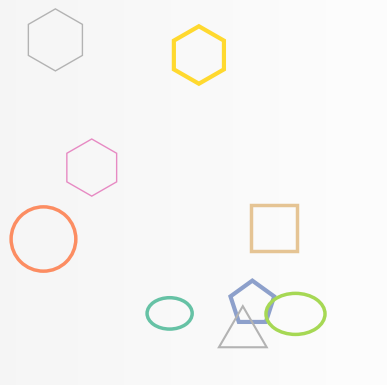[{"shape": "oval", "thickness": 2.5, "radius": 0.29, "center": [0.438, 0.186]}, {"shape": "circle", "thickness": 2.5, "radius": 0.42, "center": [0.112, 0.379]}, {"shape": "pentagon", "thickness": 3, "radius": 0.3, "center": [0.651, 0.212]}, {"shape": "hexagon", "thickness": 1, "radius": 0.37, "center": [0.237, 0.565]}, {"shape": "oval", "thickness": 2.5, "radius": 0.38, "center": [0.763, 0.185]}, {"shape": "hexagon", "thickness": 3, "radius": 0.37, "center": [0.513, 0.857]}, {"shape": "square", "thickness": 2.5, "radius": 0.3, "center": [0.707, 0.409]}, {"shape": "triangle", "thickness": 1.5, "radius": 0.36, "center": [0.627, 0.134]}, {"shape": "hexagon", "thickness": 1, "radius": 0.4, "center": [0.143, 0.896]}]